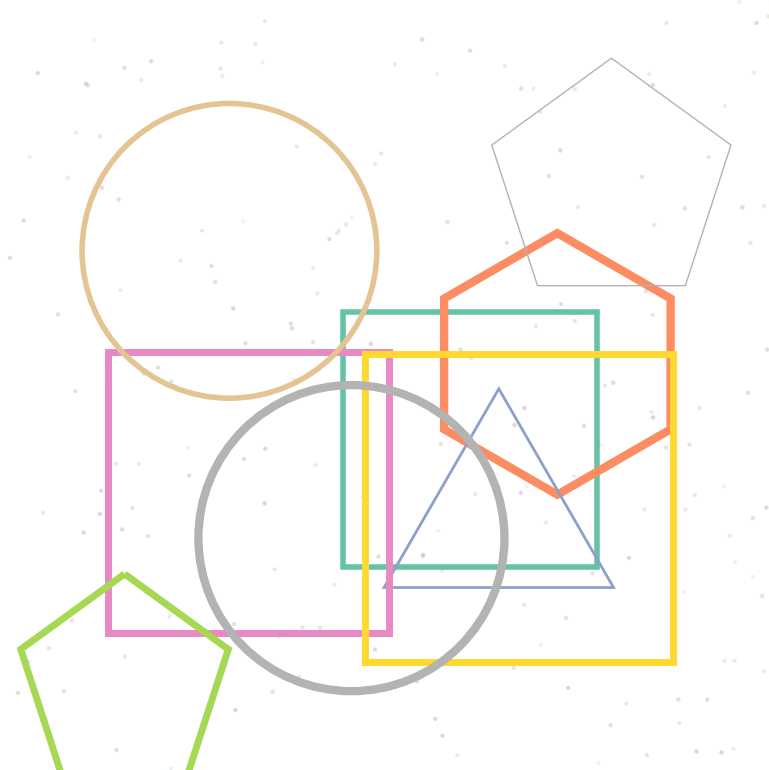[{"shape": "square", "thickness": 2, "radius": 0.83, "center": [0.611, 0.429]}, {"shape": "hexagon", "thickness": 3, "radius": 0.85, "center": [0.724, 0.527]}, {"shape": "triangle", "thickness": 1, "radius": 0.86, "center": [0.648, 0.323]}, {"shape": "square", "thickness": 2.5, "radius": 0.91, "center": [0.322, 0.36]}, {"shape": "pentagon", "thickness": 2.5, "radius": 0.71, "center": [0.162, 0.113]}, {"shape": "square", "thickness": 2.5, "radius": 1.0, "center": [0.674, 0.34]}, {"shape": "circle", "thickness": 2, "radius": 0.96, "center": [0.298, 0.674]}, {"shape": "pentagon", "thickness": 0.5, "radius": 0.82, "center": [0.794, 0.761]}, {"shape": "circle", "thickness": 3, "radius": 0.99, "center": [0.456, 0.301]}]